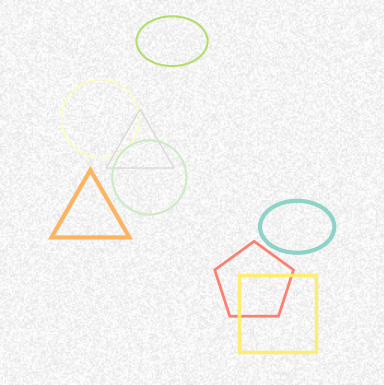[{"shape": "oval", "thickness": 3, "radius": 0.48, "center": [0.772, 0.411]}, {"shape": "circle", "thickness": 1, "radius": 0.51, "center": [0.261, 0.692]}, {"shape": "pentagon", "thickness": 2, "radius": 0.54, "center": [0.66, 0.266]}, {"shape": "triangle", "thickness": 3, "radius": 0.58, "center": [0.235, 0.442]}, {"shape": "oval", "thickness": 1.5, "radius": 0.46, "center": [0.447, 0.893]}, {"shape": "triangle", "thickness": 1, "radius": 0.51, "center": [0.364, 0.615]}, {"shape": "circle", "thickness": 1.5, "radius": 0.48, "center": [0.388, 0.539]}, {"shape": "square", "thickness": 2.5, "radius": 0.5, "center": [0.721, 0.186]}]